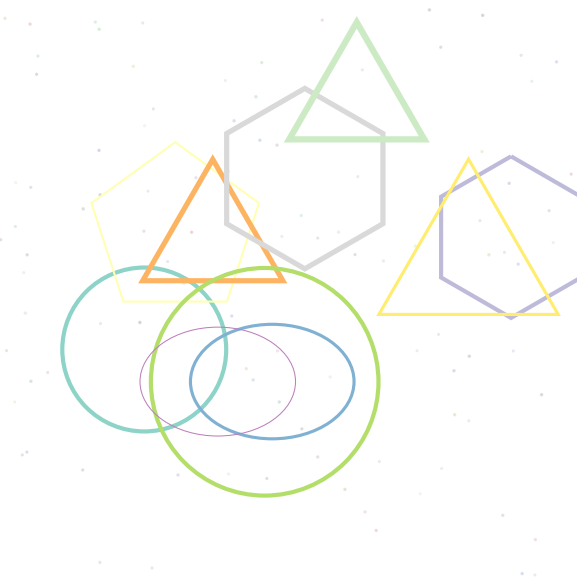[{"shape": "circle", "thickness": 2, "radius": 0.71, "center": [0.25, 0.394]}, {"shape": "pentagon", "thickness": 1, "radius": 0.76, "center": [0.303, 0.6]}, {"shape": "hexagon", "thickness": 2, "radius": 0.7, "center": [0.885, 0.589]}, {"shape": "oval", "thickness": 1.5, "radius": 0.71, "center": [0.471, 0.338]}, {"shape": "triangle", "thickness": 2.5, "radius": 0.7, "center": [0.368, 0.583]}, {"shape": "circle", "thickness": 2, "radius": 0.99, "center": [0.458, 0.338]}, {"shape": "hexagon", "thickness": 2.5, "radius": 0.78, "center": [0.528, 0.69]}, {"shape": "oval", "thickness": 0.5, "radius": 0.67, "center": [0.377, 0.338]}, {"shape": "triangle", "thickness": 3, "radius": 0.68, "center": [0.618, 0.825]}, {"shape": "triangle", "thickness": 1.5, "radius": 0.9, "center": [0.811, 0.544]}]